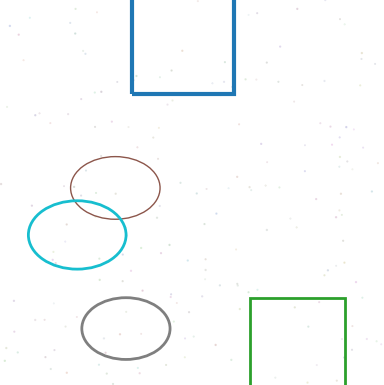[{"shape": "square", "thickness": 3, "radius": 0.66, "center": [0.475, 0.887]}, {"shape": "square", "thickness": 2, "radius": 0.62, "center": [0.773, 0.103]}, {"shape": "oval", "thickness": 1, "radius": 0.58, "center": [0.3, 0.512]}, {"shape": "oval", "thickness": 2, "radius": 0.57, "center": [0.327, 0.147]}, {"shape": "oval", "thickness": 2, "radius": 0.63, "center": [0.201, 0.39]}]